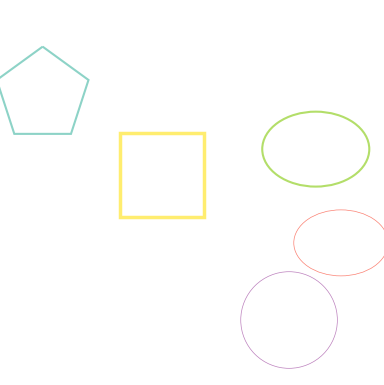[{"shape": "pentagon", "thickness": 1.5, "radius": 0.63, "center": [0.111, 0.754]}, {"shape": "oval", "thickness": 0.5, "radius": 0.61, "center": [0.886, 0.369]}, {"shape": "oval", "thickness": 1.5, "radius": 0.7, "center": [0.82, 0.613]}, {"shape": "circle", "thickness": 0.5, "radius": 0.63, "center": [0.751, 0.169]}, {"shape": "square", "thickness": 2.5, "radius": 0.54, "center": [0.421, 0.546]}]